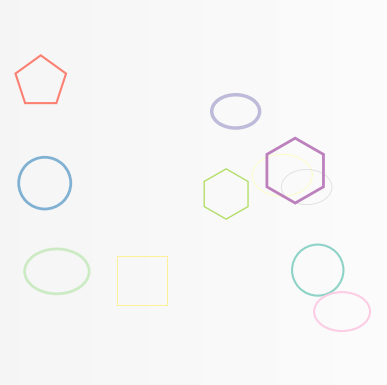[{"shape": "circle", "thickness": 1.5, "radius": 0.33, "center": [0.82, 0.298]}, {"shape": "oval", "thickness": 0.5, "radius": 0.39, "center": [0.728, 0.545]}, {"shape": "oval", "thickness": 2.5, "radius": 0.31, "center": [0.608, 0.711]}, {"shape": "pentagon", "thickness": 1.5, "radius": 0.34, "center": [0.105, 0.788]}, {"shape": "circle", "thickness": 2, "radius": 0.34, "center": [0.115, 0.524]}, {"shape": "hexagon", "thickness": 1, "radius": 0.33, "center": [0.584, 0.496]}, {"shape": "oval", "thickness": 1.5, "radius": 0.36, "center": [0.883, 0.191]}, {"shape": "oval", "thickness": 0.5, "radius": 0.33, "center": [0.791, 0.514]}, {"shape": "hexagon", "thickness": 2, "radius": 0.42, "center": [0.762, 0.557]}, {"shape": "oval", "thickness": 2, "radius": 0.42, "center": [0.147, 0.295]}, {"shape": "square", "thickness": 0.5, "radius": 0.32, "center": [0.366, 0.272]}]